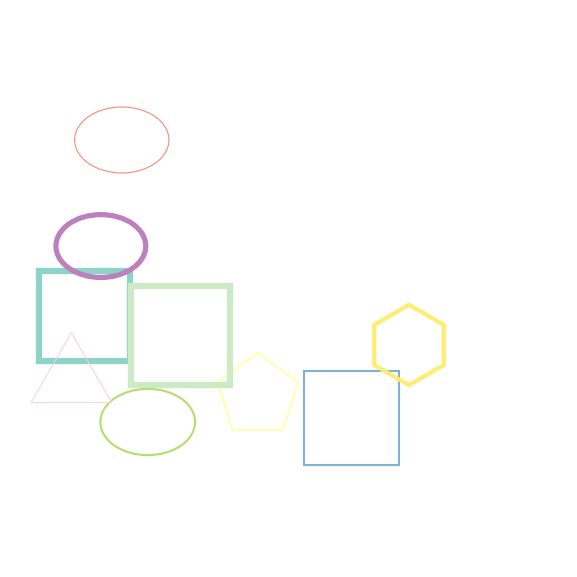[{"shape": "square", "thickness": 3, "radius": 0.39, "center": [0.147, 0.452]}, {"shape": "pentagon", "thickness": 1, "radius": 0.37, "center": [0.447, 0.314]}, {"shape": "oval", "thickness": 0.5, "radius": 0.41, "center": [0.211, 0.757]}, {"shape": "square", "thickness": 1, "radius": 0.41, "center": [0.609, 0.276]}, {"shape": "oval", "thickness": 1, "radius": 0.41, "center": [0.256, 0.268]}, {"shape": "triangle", "thickness": 0.5, "radius": 0.4, "center": [0.124, 0.342]}, {"shape": "oval", "thickness": 2.5, "radius": 0.39, "center": [0.175, 0.573]}, {"shape": "square", "thickness": 3, "radius": 0.43, "center": [0.312, 0.419]}, {"shape": "hexagon", "thickness": 2, "radius": 0.35, "center": [0.708, 0.402]}]